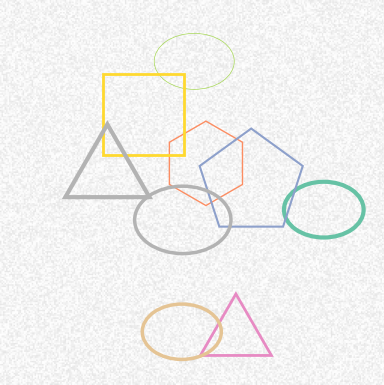[{"shape": "oval", "thickness": 3, "radius": 0.52, "center": [0.841, 0.455]}, {"shape": "hexagon", "thickness": 1, "radius": 0.55, "center": [0.535, 0.576]}, {"shape": "pentagon", "thickness": 1.5, "radius": 0.7, "center": [0.652, 0.525]}, {"shape": "triangle", "thickness": 2, "radius": 0.53, "center": [0.613, 0.13]}, {"shape": "oval", "thickness": 0.5, "radius": 0.52, "center": [0.505, 0.841]}, {"shape": "square", "thickness": 2, "radius": 0.53, "center": [0.373, 0.702]}, {"shape": "oval", "thickness": 2.5, "radius": 0.51, "center": [0.472, 0.138]}, {"shape": "triangle", "thickness": 3, "radius": 0.63, "center": [0.279, 0.551]}, {"shape": "oval", "thickness": 2.5, "radius": 0.63, "center": [0.475, 0.429]}]